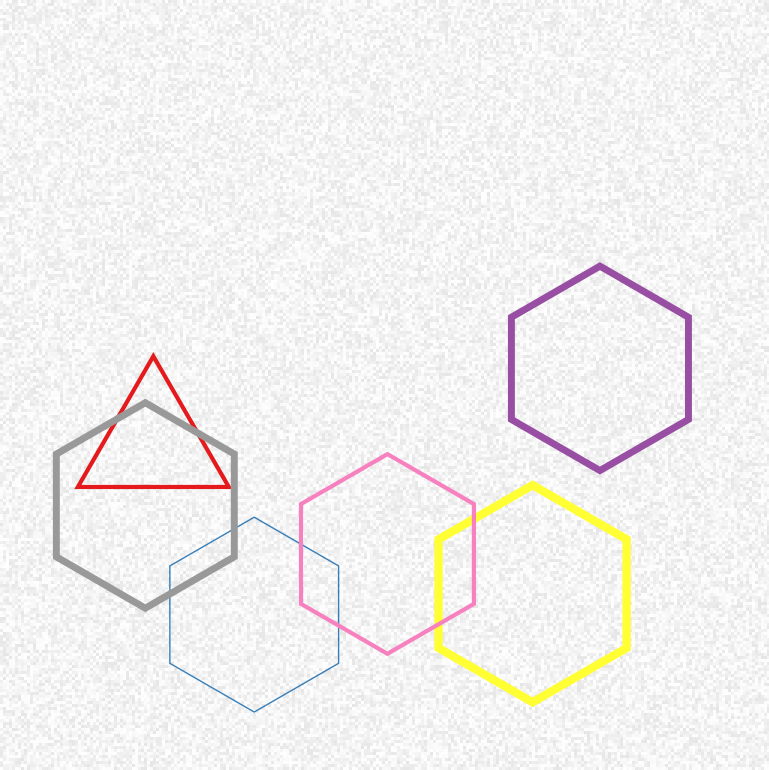[{"shape": "triangle", "thickness": 1.5, "radius": 0.57, "center": [0.199, 0.424]}, {"shape": "hexagon", "thickness": 0.5, "radius": 0.63, "center": [0.33, 0.202]}, {"shape": "hexagon", "thickness": 2.5, "radius": 0.66, "center": [0.779, 0.522]}, {"shape": "hexagon", "thickness": 3, "radius": 0.71, "center": [0.692, 0.229]}, {"shape": "hexagon", "thickness": 1.5, "radius": 0.65, "center": [0.503, 0.281]}, {"shape": "hexagon", "thickness": 2.5, "radius": 0.67, "center": [0.189, 0.344]}]